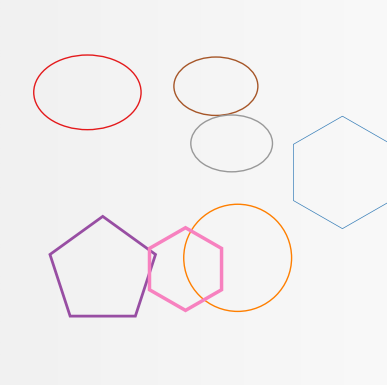[{"shape": "oval", "thickness": 1, "radius": 0.69, "center": [0.226, 0.76]}, {"shape": "hexagon", "thickness": 0.5, "radius": 0.73, "center": [0.884, 0.552]}, {"shape": "pentagon", "thickness": 2, "radius": 0.72, "center": [0.265, 0.295]}, {"shape": "circle", "thickness": 1, "radius": 0.7, "center": [0.613, 0.33]}, {"shape": "oval", "thickness": 1, "radius": 0.54, "center": [0.557, 0.776]}, {"shape": "hexagon", "thickness": 2.5, "radius": 0.54, "center": [0.479, 0.301]}, {"shape": "oval", "thickness": 1, "radius": 0.53, "center": [0.598, 0.628]}]